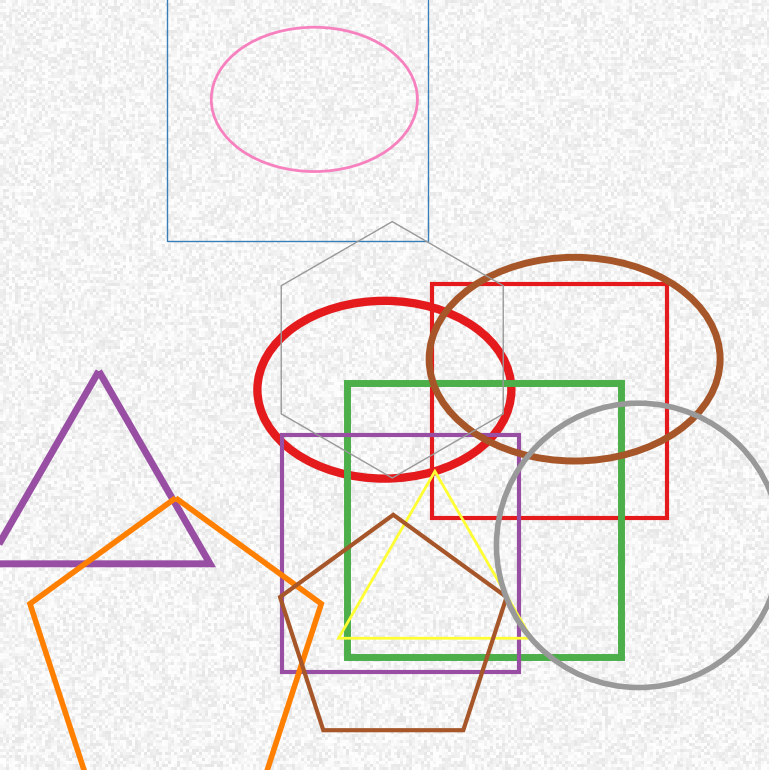[{"shape": "oval", "thickness": 3, "radius": 0.82, "center": [0.499, 0.494]}, {"shape": "square", "thickness": 1.5, "radius": 0.76, "center": [0.714, 0.48]}, {"shape": "square", "thickness": 0.5, "radius": 0.84, "center": [0.386, 0.856]}, {"shape": "square", "thickness": 2.5, "radius": 0.89, "center": [0.629, 0.325]}, {"shape": "square", "thickness": 1.5, "radius": 0.77, "center": [0.52, 0.282]}, {"shape": "triangle", "thickness": 2.5, "radius": 0.83, "center": [0.128, 0.351]}, {"shape": "pentagon", "thickness": 2, "radius": 0.99, "center": [0.228, 0.154]}, {"shape": "triangle", "thickness": 1, "radius": 0.72, "center": [0.565, 0.243]}, {"shape": "pentagon", "thickness": 1.5, "radius": 0.77, "center": [0.511, 0.177]}, {"shape": "oval", "thickness": 2.5, "radius": 0.94, "center": [0.746, 0.534]}, {"shape": "oval", "thickness": 1, "radius": 0.67, "center": [0.408, 0.871]}, {"shape": "circle", "thickness": 2, "radius": 0.92, "center": [0.829, 0.292]}, {"shape": "hexagon", "thickness": 0.5, "radius": 0.83, "center": [0.509, 0.546]}]